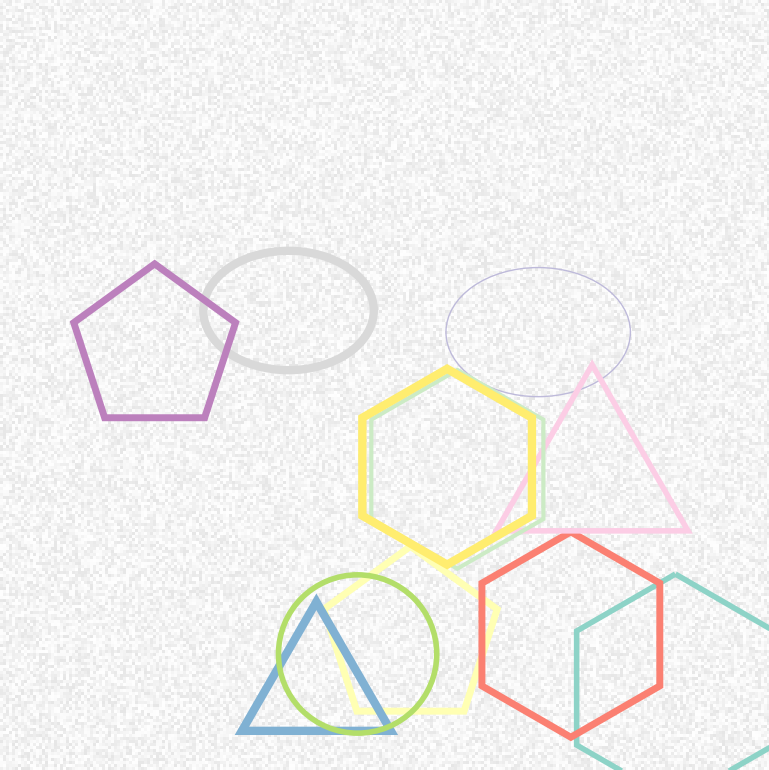[{"shape": "hexagon", "thickness": 2, "radius": 0.74, "center": [0.877, 0.106]}, {"shape": "pentagon", "thickness": 2.5, "radius": 0.59, "center": [0.533, 0.172]}, {"shape": "oval", "thickness": 0.5, "radius": 0.6, "center": [0.699, 0.569]}, {"shape": "hexagon", "thickness": 2.5, "radius": 0.67, "center": [0.741, 0.176]}, {"shape": "triangle", "thickness": 3, "radius": 0.56, "center": [0.411, 0.107]}, {"shape": "circle", "thickness": 2, "radius": 0.51, "center": [0.464, 0.151]}, {"shape": "triangle", "thickness": 2, "radius": 0.72, "center": [0.769, 0.382]}, {"shape": "oval", "thickness": 3, "radius": 0.55, "center": [0.375, 0.597]}, {"shape": "pentagon", "thickness": 2.5, "radius": 0.55, "center": [0.201, 0.547]}, {"shape": "hexagon", "thickness": 1.5, "radius": 0.65, "center": [0.594, 0.39]}, {"shape": "hexagon", "thickness": 3, "radius": 0.64, "center": [0.581, 0.394]}]